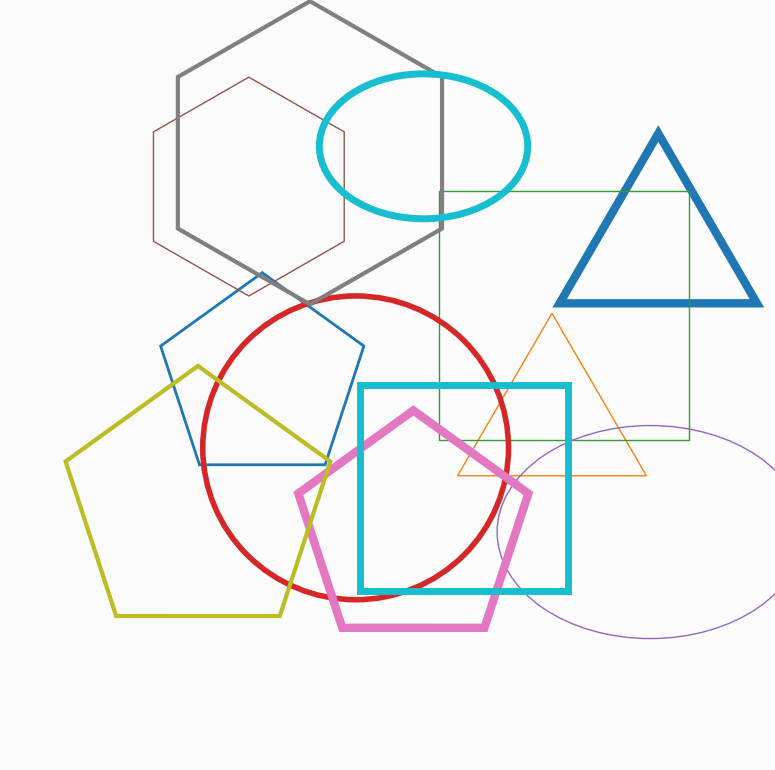[{"shape": "triangle", "thickness": 3, "radius": 0.74, "center": [0.849, 0.68]}, {"shape": "pentagon", "thickness": 1, "radius": 0.69, "center": [0.338, 0.508]}, {"shape": "triangle", "thickness": 0.5, "radius": 0.7, "center": [0.712, 0.452]}, {"shape": "square", "thickness": 0.5, "radius": 0.81, "center": [0.728, 0.59]}, {"shape": "circle", "thickness": 2, "radius": 0.99, "center": [0.459, 0.418]}, {"shape": "oval", "thickness": 0.5, "radius": 0.99, "center": [0.839, 0.309]}, {"shape": "hexagon", "thickness": 0.5, "radius": 0.71, "center": [0.321, 0.758]}, {"shape": "pentagon", "thickness": 3, "radius": 0.78, "center": [0.533, 0.311]}, {"shape": "hexagon", "thickness": 1.5, "radius": 0.98, "center": [0.4, 0.802]}, {"shape": "pentagon", "thickness": 1.5, "radius": 0.9, "center": [0.255, 0.345]}, {"shape": "square", "thickness": 2.5, "radius": 0.67, "center": [0.599, 0.367]}, {"shape": "oval", "thickness": 2.5, "radius": 0.67, "center": [0.547, 0.81]}]